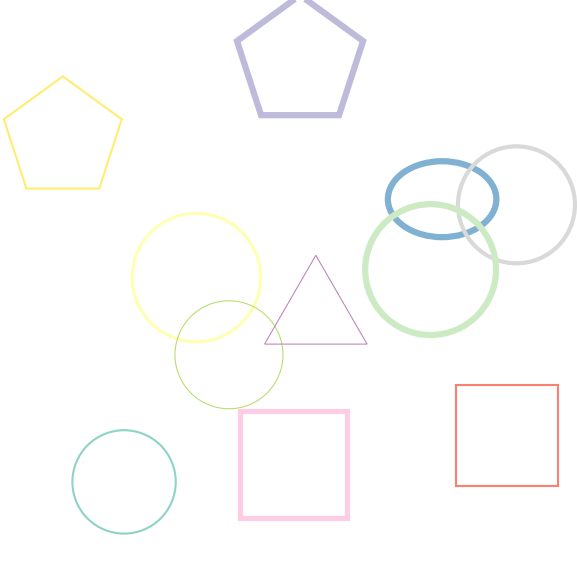[{"shape": "circle", "thickness": 1, "radius": 0.45, "center": [0.215, 0.165]}, {"shape": "circle", "thickness": 1.5, "radius": 0.56, "center": [0.34, 0.519]}, {"shape": "pentagon", "thickness": 3, "radius": 0.57, "center": [0.52, 0.893]}, {"shape": "square", "thickness": 1, "radius": 0.44, "center": [0.878, 0.245]}, {"shape": "oval", "thickness": 3, "radius": 0.47, "center": [0.766, 0.654]}, {"shape": "circle", "thickness": 0.5, "radius": 0.47, "center": [0.396, 0.385]}, {"shape": "square", "thickness": 2.5, "radius": 0.46, "center": [0.507, 0.195]}, {"shape": "circle", "thickness": 2, "radius": 0.51, "center": [0.894, 0.644]}, {"shape": "triangle", "thickness": 0.5, "radius": 0.51, "center": [0.547, 0.455]}, {"shape": "circle", "thickness": 3, "radius": 0.57, "center": [0.746, 0.532]}, {"shape": "pentagon", "thickness": 1, "radius": 0.54, "center": [0.109, 0.759]}]